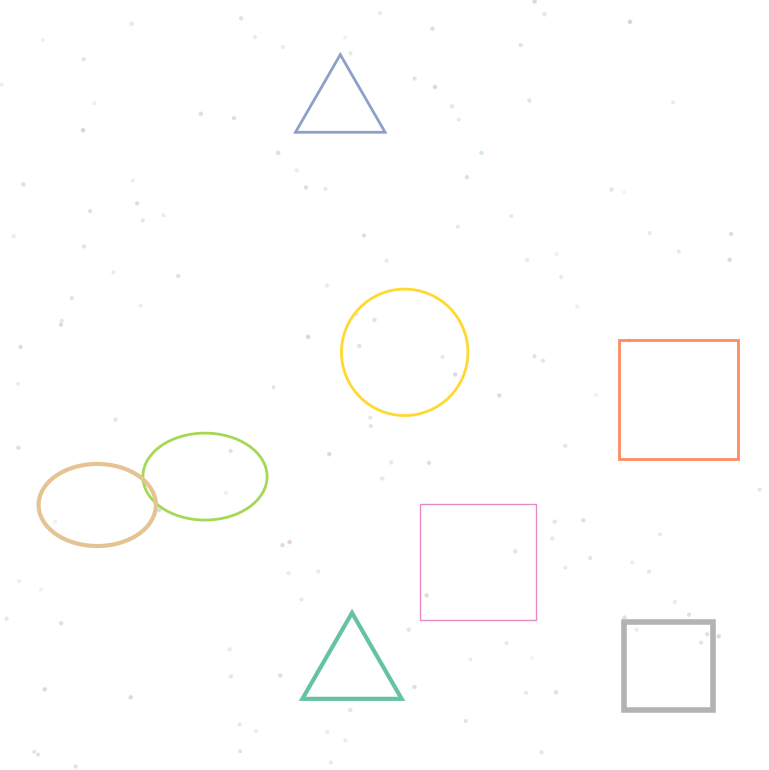[{"shape": "triangle", "thickness": 1.5, "radius": 0.37, "center": [0.457, 0.13]}, {"shape": "square", "thickness": 1, "radius": 0.39, "center": [0.881, 0.481]}, {"shape": "triangle", "thickness": 1, "radius": 0.34, "center": [0.442, 0.862]}, {"shape": "square", "thickness": 0.5, "radius": 0.38, "center": [0.621, 0.271]}, {"shape": "oval", "thickness": 1, "radius": 0.4, "center": [0.266, 0.381]}, {"shape": "circle", "thickness": 1, "radius": 0.41, "center": [0.526, 0.542]}, {"shape": "oval", "thickness": 1.5, "radius": 0.38, "center": [0.126, 0.344]}, {"shape": "square", "thickness": 2, "radius": 0.29, "center": [0.868, 0.135]}]